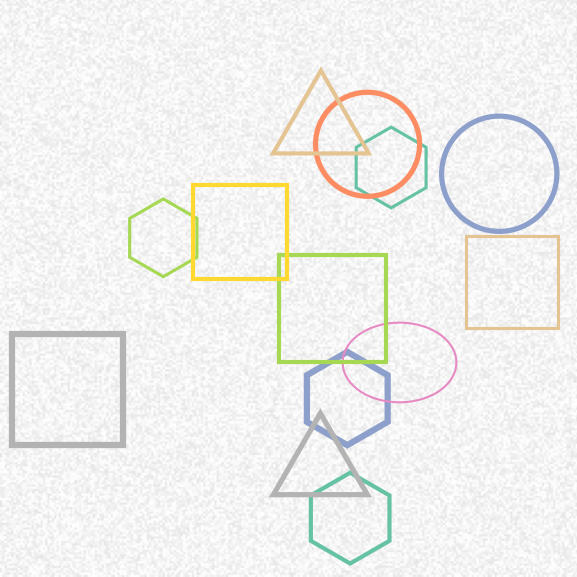[{"shape": "hexagon", "thickness": 2, "radius": 0.39, "center": [0.606, 0.102]}, {"shape": "hexagon", "thickness": 1.5, "radius": 0.35, "center": [0.677, 0.709]}, {"shape": "circle", "thickness": 2.5, "radius": 0.45, "center": [0.636, 0.749]}, {"shape": "circle", "thickness": 2.5, "radius": 0.5, "center": [0.865, 0.698]}, {"shape": "hexagon", "thickness": 3, "radius": 0.4, "center": [0.601, 0.309]}, {"shape": "oval", "thickness": 1, "radius": 0.49, "center": [0.692, 0.371]}, {"shape": "hexagon", "thickness": 1.5, "radius": 0.34, "center": [0.283, 0.587]}, {"shape": "square", "thickness": 2, "radius": 0.46, "center": [0.576, 0.465]}, {"shape": "square", "thickness": 2, "radius": 0.4, "center": [0.415, 0.598]}, {"shape": "triangle", "thickness": 2, "radius": 0.48, "center": [0.556, 0.781]}, {"shape": "square", "thickness": 1.5, "radius": 0.4, "center": [0.887, 0.511]}, {"shape": "square", "thickness": 3, "radius": 0.48, "center": [0.117, 0.325]}, {"shape": "triangle", "thickness": 2.5, "radius": 0.47, "center": [0.555, 0.19]}]